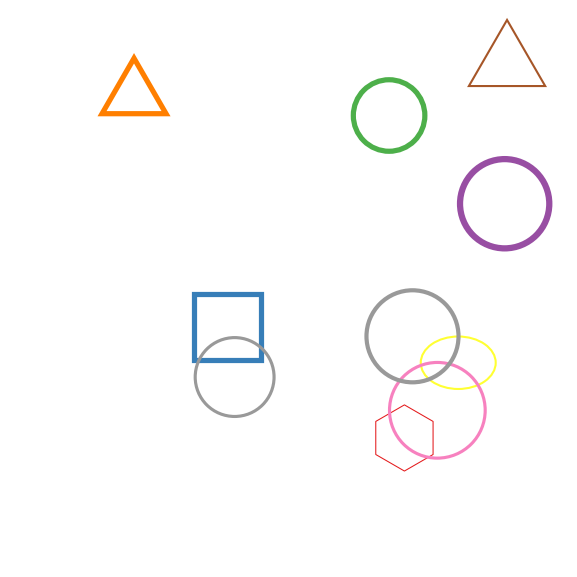[{"shape": "hexagon", "thickness": 0.5, "radius": 0.29, "center": [0.7, 0.241]}, {"shape": "square", "thickness": 2.5, "radius": 0.29, "center": [0.394, 0.433]}, {"shape": "circle", "thickness": 2.5, "radius": 0.31, "center": [0.674, 0.799]}, {"shape": "circle", "thickness": 3, "radius": 0.39, "center": [0.874, 0.646]}, {"shape": "triangle", "thickness": 2.5, "radius": 0.32, "center": [0.232, 0.834]}, {"shape": "oval", "thickness": 1, "radius": 0.32, "center": [0.793, 0.371]}, {"shape": "triangle", "thickness": 1, "radius": 0.38, "center": [0.878, 0.888]}, {"shape": "circle", "thickness": 1.5, "radius": 0.41, "center": [0.757, 0.289]}, {"shape": "circle", "thickness": 1.5, "radius": 0.34, "center": [0.406, 0.346]}, {"shape": "circle", "thickness": 2, "radius": 0.4, "center": [0.714, 0.417]}]